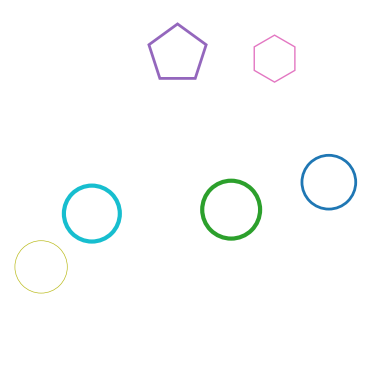[{"shape": "circle", "thickness": 2, "radius": 0.35, "center": [0.854, 0.527]}, {"shape": "circle", "thickness": 3, "radius": 0.38, "center": [0.6, 0.455]}, {"shape": "pentagon", "thickness": 2, "radius": 0.39, "center": [0.461, 0.86]}, {"shape": "hexagon", "thickness": 1, "radius": 0.3, "center": [0.713, 0.848]}, {"shape": "circle", "thickness": 0.5, "radius": 0.34, "center": [0.107, 0.307]}, {"shape": "circle", "thickness": 3, "radius": 0.36, "center": [0.239, 0.445]}]